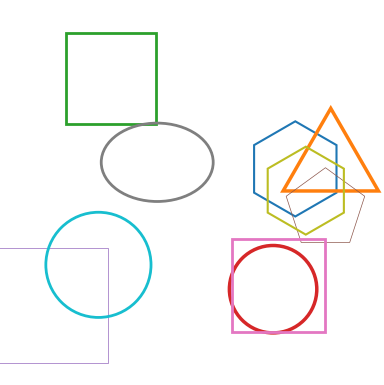[{"shape": "hexagon", "thickness": 1.5, "radius": 0.62, "center": [0.767, 0.561]}, {"shape": "triangle", "thickness": 2.5, "radius": 0.72, "center": [0.859, 0.575]}, {"shape": "square", "thickness": 2, "radius": 0.59, "center": [0.289, 0.796]}, {"shape": "circle", "thickness": 2.5, "radius": 0.57, "center": [0.709, 0.249]}, {"shape": "square", "thickness": 0.5, "radius": 0.75, "center": [0.131, 0.206]}, {"shape": "pentagon", "thickness": 0.5, "radius": 0.54, "center": [0.845, 0.457]}, {"shape": "square", "thickness": 2, "radius": 0.6, "center": [0.724, 0.258]}, {"shape": "oval", "thickness": 2, "radius": 0.73, "center": [0.408, 0.578]}, {"shape": "hexagon", "thickness": 1.5, "radius": 0.57, "center": [0.794, 0.505]}, {"shape": "circle", "thickness": 2, "radius": 0.68, "center": [0.256, 0.312]}]